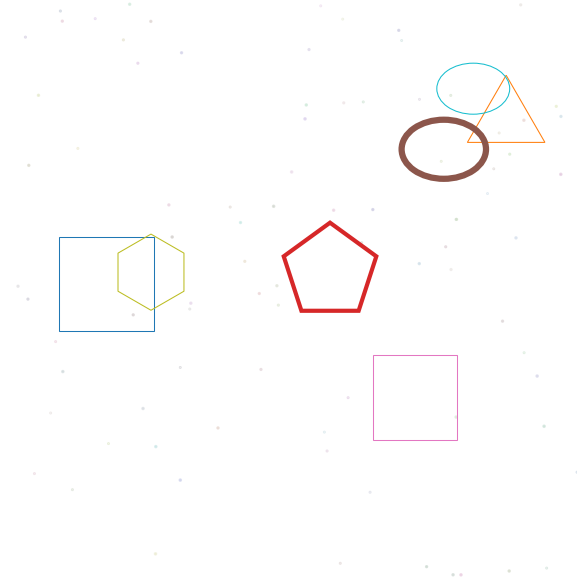[{"shape": "square", "thickness": 0.5, "radius": 0.41, "center": [0.185, 0.507]}, {"shape": "triangle", "thickness": 0.5, "radius": 0.39, "center": [0.876, 0.791]}, {"shape": "pentagon", "thickness": 2, "radius": 0.42, "center": [0.571, 0.529]}, {"shape": "oval", "thickness": 3, "radius": 0.37, "center": [0.769, 0.741]}, {"shape": "square", "thickness": 0.5, "radius": 0.36, "center": [0.718, 0.311]}, {"shape": "hexagon", "thickness": 0.5, "radius": 0.33, "center": [0.261, 0.528]}, {"shape": "oval", "thickness": 0.5, "radius": 0.32, "center": [0.819, 0.846]}]